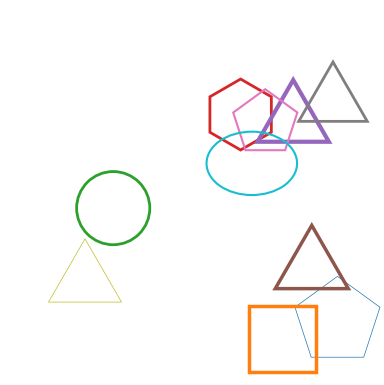[{"shape": "pentagon", "thickness": 0.5, "radius": 0.58, "center": [0.877, 0.166]}, {"shape": "square", "thickness": 2.5, "radius": 0.43, "center": [0.734, 0.12]}, {"shape": "circle", "thickness": 2, "radius": 0.48, "center": [0.294, 0.459]}, {"shape": "hexagon", "thickness": 2, "radius": 0.46, "center": [0.625, 0.703]}, {"shape": "triangle", "thickness": 3, "radius": 0.53, "center": [0.762, 0.685]}, {"shape": "triangle", "thickness": 2.5, "radius": 0.55, "center": [0.81, 0.305]}, {"shape": "pentagon", "thickness": 1.5, "radius": 0.44, "center": [0.689, 0.681]}, {"shape": "triangle", "thickness": 2, "radius": 0.51, "center": [0.865, 0.736]}, {"shape": "triangle", "thickness": 0.5, "radius": 0.55, "center": [0.221, 0.27]}, {"shape": "oval", "thickness": 1.5, "radius": 0.59, "center": [0.654, 0.576]}]